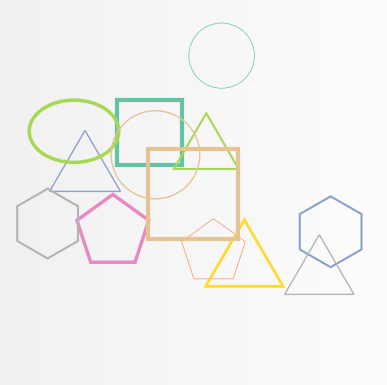[{"shape": "circle", "thickness": 0.5, "radius": 0.42, "center": [0.572, 0.855]}, {"shape": "square", "thickness": 3, "radius": 0.42, "center": [0.385, 0.655]}, {"shape": "pentagon", "thickness": 0.5, "radius": 0.43, "center": [0.551, 0.346]}, {"shape": "hexagon", "thickness": 1.5, "radius": 0.46, "center": [0.853, 0.398]}, {"shape": "triangle", "thickness": 1, "radius": 0.53, "center": [0.219, 0.556]}, {"shape": "pentagon", "thickness": 2.5, "radius": 0.49, "center": [0.291, 0.398]}, {"shape": "triangle", "thickness": 1.5, "radius": 0.48, "center": [0.532, 0.609]}, {"shape": "oval", "thickness": 2.5, "radius": 0.58, "center": [0.191, 0.659]}, {"shape": "triangle", "thickness": 2, "radius": 0.58, "center": [0.631, 0.314]}, {"shape": "circle", "thickness": 1, "radius": 0.57, "center": [0.401, 0.598]}, {"shape": "square", "thickness": 3, "radius": 0.58, "center": [0.498, 0.496]}, {"shape": "triangle", "thickness": 1, "radius": 0.52, "center": [0.824, 0.287]}, {"shape": "hexagon", "thickness": 1.5, "radius": 0.45, "center": [0.123, 0.419]}]